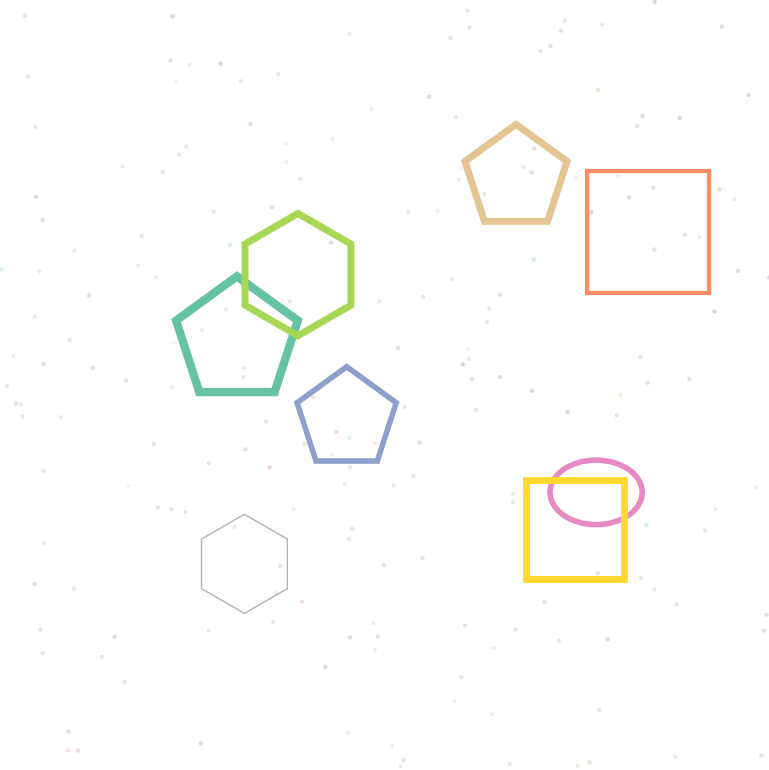[{"shape": "pentagon", "thickness": 3, "radius": 0.42, "center": [0.308, 0.558]}, {"shape": "square", "thickness": 1.5, "radius": 0.4, "center": [0.842, 0.699]}, {"shape": "pentagon", "thickness": 2, "radius": 0.34, "center": [0.45, 0.456]}, {"shape": "oval", "thickness": 2, "radius": 0.3, "center": [0.774, 0.361]}, {"shape": "hexagon", "thickness": 2.5, "radius": 0.4, "center": [0.387, 0.643]}, {"shape": "square", "thickness": 2.5, "radius": 0.32, "center": [0.746, 0.312]}, {"shape": "pentagon", "thickness": 2.5, "radius": 0.35, "center": [0.67, 0.769]}, {"shape": "hexagon", "thickness": 0.5, "radius": 0.32, "center": [0.317, 0.268]}]